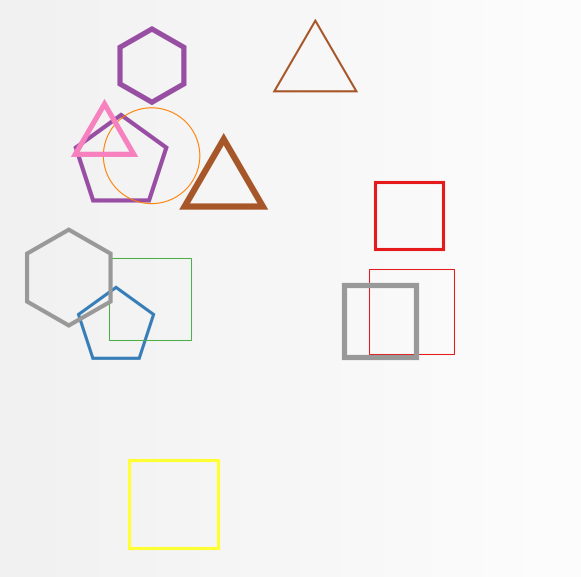[{"shape": "square", "thickness": 0.5, "radius": 0.37, "center": [0.707, 0.46]}, {"shape": "square", "thickness": 1.5, "radius": 0.29, "center": [0.703, 0.626]}, {"shape": "pentagon", "thickness": 1.5, "radius": 0.34, "center": [0.2, 0.434]}, {"shape": "square", "thickness": 0.5, "radius": 0.35, "center": [0.258, 0.481]}, {"shape": "hexagon", "thickness": 2.5, "radius": 0.32, "center": [0.261, 0.886]}, {"shape": "pentagon", "thickness": 2, "radius": 0.41, "center": [0.208, 0.718]}, {"shape": "circle", "thickness": 0.5, "radius": 0.41, "center": [0.261, 0.73]}, {"shape": "square", "thickness": 1.5, "radius": 0.38, "center": [0.298, 0.127]}, {"shape": "triangle", "thickness": 3, "radius": 0.39, "center": [0.385, 0.68]}, {"shape": "triangle", "thickness": 1, "radius": 0.41, "center": [0.543, 0.882]}, {"shape": "triangle", "thickness": 2.5, "radius": 0.29, "center": [0.18, 0.761]}, {"shape": "hexagon", "thickness": 2, "radius": 0.41, "center": [0.118, 0.518]}, {"shape": "square", "thickness": 2.5, "radius": 0.31, "center": [0.654, 0.443]}]